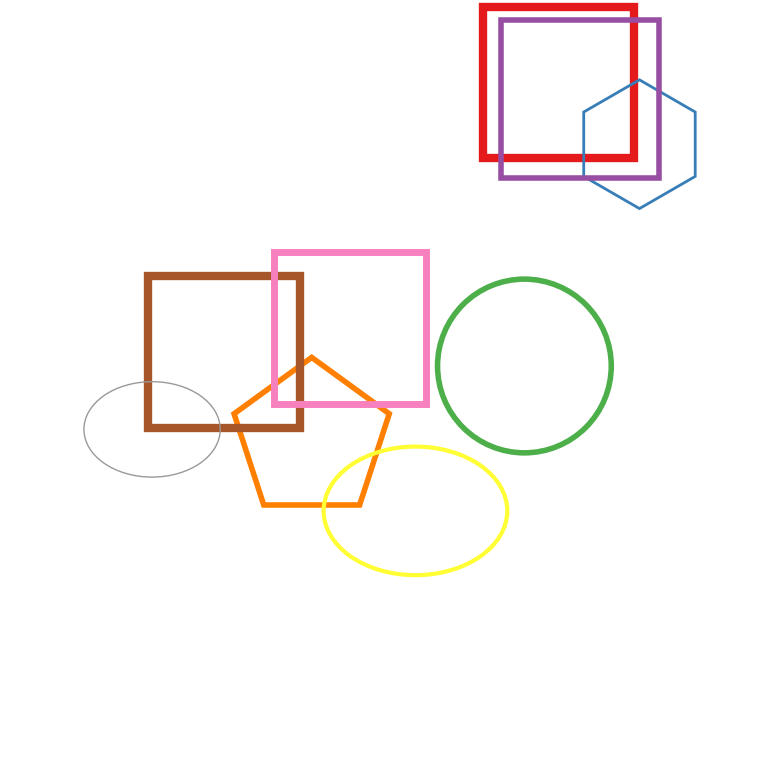[{"shape": "square", "thickness": 3, "radius": 0.49, "center": [0.725, 0.893]}, {"shape": "hexagon", "thickness": 1, "radius": 0.42, "center": [0.83, 0.813]}, {"shape": "circle", "thickness": 2, "radius": 0.56, "center": [0.681, 0.525]}, {"shape": "square", "thickness": 2, "radius": 0.51, "center": [0.754, 0.872]}, {"shape": "pentagon", "thickness": 2, "radius": 0.53, "center": [0.405, 0.43]}, {"shape": "oval", "thickness": 1.5, "radius": 0.6, "center": [0.54, 0.337]}, {"shape": "square", "thickness": 3, "radius": 0.49, "center": [0.291, 0.543]}, {"shape": "square", "thickness": 2.5, "radius": 0.5, "center": [0.454, 0.574]}, {"shape": "oval", "thickness": 0.5, "radius": 0.44, "center": [0.198, 0.442]}]